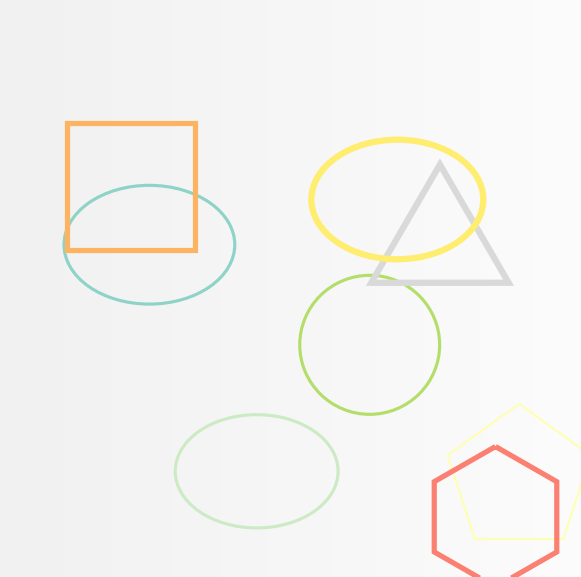[{"shape": "oval", "thickness": 1.5, "radius": 0.73, "center": [0.257, 0.575]}, {"shape": "pentagon", "thickness": 1, "radius": 0.65, "center": [0.893, 0.17]}, {"shape": "hexagon", "thickness": 2.5, "radius": 0.61, "center": [0.852, 0.104]}, {"shape": "square", "thickness": 2.5, "radius": 0.55, "center": [0.225, 0.676]}, {"shape": "circle", "thickness": 1.5, "radius": 0.6, "center": [0.636, 0.402]}, {"shape": "triangle", "thickness": 3, "radius": 0.68, "center": [0.757, 0.578]}, {"shape": "oval", "thickness": 1.5, "radius": 0.7, "center": [0.442, 0.183]}, {"shape": "oval", "thickness": 3, "radius": 0.74, "center": [0.684, 0.654]}]